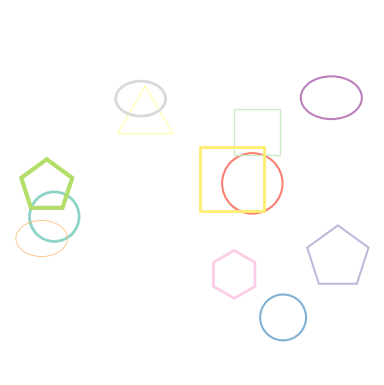[{"shape": "circle", "thickness": 2, "radius": 0.32, "center": [0.141, 0.437]}, {"shape": "triangle", "thickness": 1, "radius": 0.42, "center": [0.377, 0.694]}, {"shape": "pentagon", "thickness": 1.5, "radius": 0.42, "center": [0.878, 0.331]}, {"shape": "circle", "thickness": 1.5, "radius": 0.39, "center": [0.655, 0.524]}, {"shape": "circle", "thickness": 1.5, "radius": 0.3, "center": [0.735, 0.175]}, {"shape": "oval", "thickness": 0.5, "radius": 0.33, "center": [0.108, 0.381]}, {"shape": "pentagon", "thickness": 3, "radius": 0.35, "center": [0.121, 0.516]}, {"shape": "hexagon", "thickness": 2, "radius": 0.31, "center": [0.608, 0.287]}, {"shape": "oval", "thickness": 2, "radius": 0.32, "center": [0.365, 0.744]}, {"shape": "oval", "thickness": 1.5, "radius": 0.4, "center": [0.861, 0.746]}, {"shape": "square", "thickness": 1, "radius": 0.3, "center": [0.667, 0.657]}, {"shape": "square", "thickness": 2, "radius": 0.42, "center": [0.604, 0.535]}]